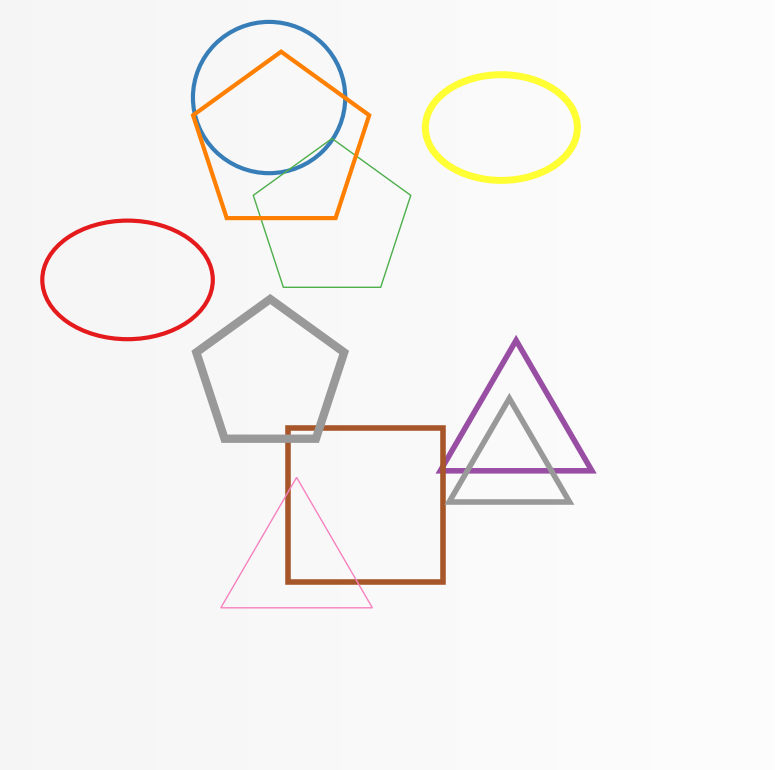[{"shape": "oval", "thickness": 1.5, "radius": 0.55, "center": [0.165, 0.636]}, {"shape": "circle", "thickness": 1.5, "radius": 0.49, "center": [0.347, 0.873]}, {"shape": "pentagon", "thickness": 0.5, "radius": 0.53, "center": [0.428, 0.713]}, {"shape": "triangle", "thickness": 2, "radius": 0.56, "center": [0.666, 0.445]}, {"shape": "pentagon", "thickness": 1.5, "radius": 0.6, "center": [0.363, 0.813]}, {"shape": "oval", "thickness": 2.5, "radius": 0.49, "center": [0.647, 0.834]}, {"shape": "square", "thickness": 2, "radius": 0.5, "center": [0.471, 0.344]}, {"shape": "triangle", "thickness": 0.5, "radius": 0.56, "center": [0.383, 0.267]}, {"shape": "pentagon", "thickness": 3, "radius": 0.5, "center": [0.349, 0.511]}, {"shape": "triangle", "thickness": 2, "radius": 0.45, "center": [0.657, 0.393]}]